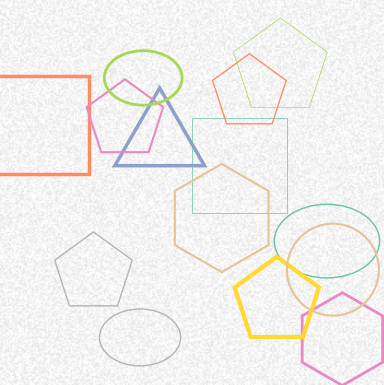[{"shape": "oval", "thickness": 1, "radius": 0.68, "center": [0.849, 0.374]}, {"shape": "square", "thickness": 0.5, "radius": 0.62, "center": [0.622, 0.57]}, {"shape": "square", "thickness": 2.5, "radius": 0.64, "center": [0.104, 0.675]}, {"shape": "pentagon", "thickness": 1, "radius": 0.5, "center": [0.648, 0.76]}, {"shape": "triangle", "thickness": 2.5, "radius": 0.67, "center": [0.415, 0.637]}, {"shape": "pentagon", "thickness": 1.5, "radius": 0.52, "center": [0.324, 0.689]}, {"shape": "hexagon", "thickness": 2, "radius": 0.6, "center": [0.889, 0.119]}, {"shape": "oval", "thickness": 2, "radius": 0.5, "center": [0.372, 0.798]}, {"shape": "pentagon", "thickness": 0.5, "radius": 0.64, "center": [0.728, 0.825]}, {"shape": "pentagon", "thickness": 3, "radius": 0.58, "center": [0.719, 0.218]}, {"shape": "circle", "thickness": 1.5, "radius": 0.6, "center": [0.865, 0.3]}, {"shape": "hexagon", "thickness": 1.5, "radius": 0.7, "center": [0.576, 0.434]}, {"shape": "pentagon", "thickness": 1, "radius": 0.53, "center": [0.243, 0.291]}, {"shape": "oval", "thickness": 1, "radius": 0.53, "center": [0.364, 0.124]}]